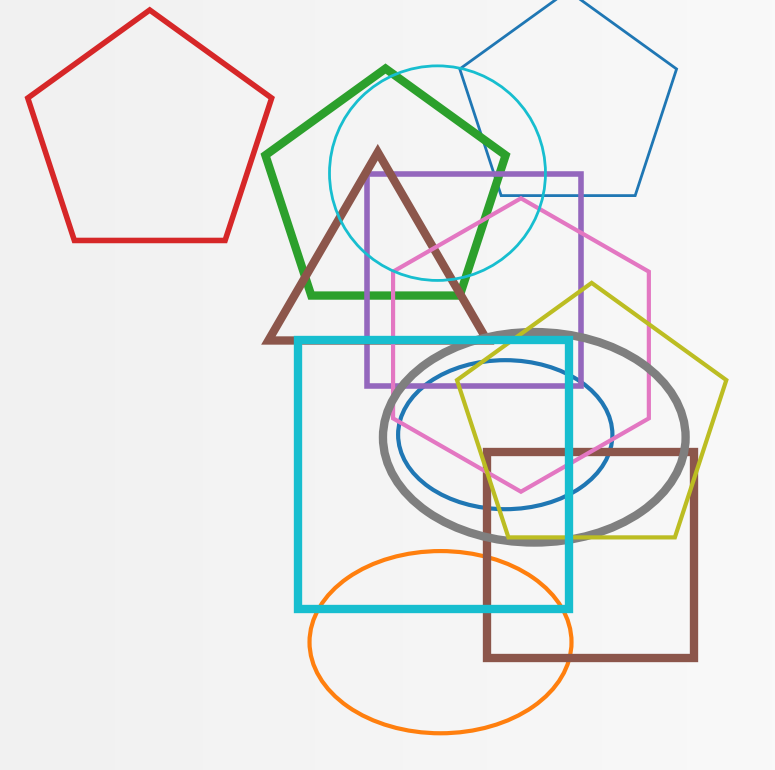[{"shape": "oval", "thickness": 1.5, "radius": 0.69, "center": [0.652, 0.435]}, {"shape": "pentagon", "thickness": 1, "radius": 0.74, "center": [0.733, 0.865]}, {"shape": "oval", "thickness": 1.5, "radius": 0.85, "center": [0.568, 0.166]}, {"shape": "pentagon", "thickness": 3, "radius": 0.81, "center": [0.497, 0.748]}, {"shape": "pentagon", "thickness": 2, "radius": 0.83, "center": [0.193, 0.822]}, {"shape": "square", "thickness": 2, "radius": 0.69, "center": [0.611, 0.637]}, {"shape": "triangle", "thickness": 3, "radius": 0.82, "center": [0.487, 0.639]}, {"shape": "square", "thickness": 3, "radius": 0.67, "center": [0.762, 0.279]}, {"shape": "hexagon", "thickness": 1.5, "radius": 0.95, "center": [0.672, 0.552]}, {"shape": "oval", "thickness": 3, "radius": 0.98, "center": [0.689, 0.432]}, {"shape": "pentagon", "thickness": 1.5, "radius": 0.91, "center": [0.763, 0.45]}, {"shape": "square", "thickness": 3, "radius": 0.87, "center": [0.56, 0.384]}, {"shape": "circle", "thickness": 1, "radius": 0.7, "center": [0.564, 0.775]}]